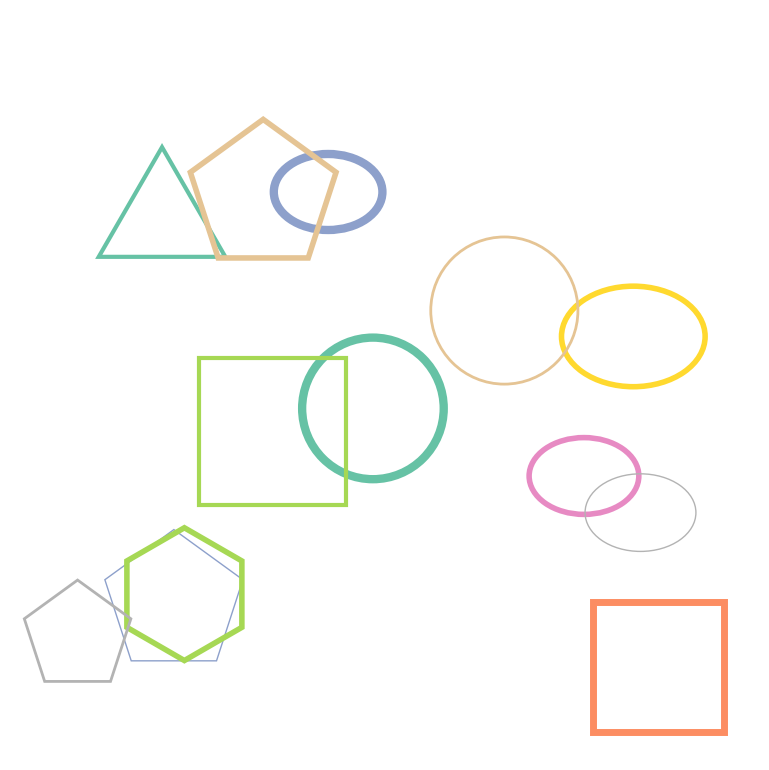[{"shape": "triangle", "thickness": 1.5, "radius": 0.47, "center": [0.21, 0.714]}, {"shape": "circle", "thickness": 3, "radius": 0.46, "center": [0.484, 0.47]}, {"shape": "square", "thickness": 2.5, "radius": 0.42, "center": [0.855, 0.134]}, {"shape": "pentagon", "thickness": 0.5, "radius": 0.47, "center": [0.226, 0.218]}, {"shape": "oval", "thickness": 3, "radius": 0.35, "center": [0.426, 0.751]}, {"shape": "oval", "thickness": 2, "radius": 0.36, "center": [0.758, 0.382]}, {"shape": "hexagon", "thickness": 2, "radius": 0.43, "center": [0.239, 0.228]}, {"shape": "square", "thickness": 1.5, "radius": 0.48, "center": [0.354, 0.439]}, {"shape": "oval", "thickness": 2, "radius": 0.47, "center": [0.822, 0.563]}, {"shape": "pentagon", "thickness": 2, "radius": 0.5, "center": [0.342, 0.745]}, {"shape": "circle", "thickness": 1, "radius": 0.48, "center": [0.655, 0.597]}, {"shape": "pentagon", "thickness": 1, "radius": 0.36, "center": [0.101, 0.174]}, {"shape": "oval", "thickness": 0.5, "radius": 0.36, "center": [0.832, 0.334]}]